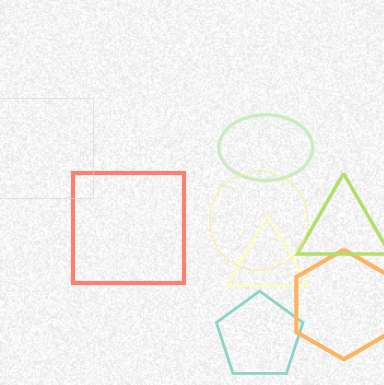[{"shape": "pentagon", "thickness": 2, "radius": 0.59, "center": [0.674, 0.126]}, {"shape": "triangle", "thickness": 1.5, "radius": 0.61, "center": [0.695, 0.319]}, {"shape": "square", "thickness": 3, "radius": 0.72, "center": [0.334, 0.408]}, {"shape": "hexagon", "thickness": 3, "radius": 0.71, "center": [0.893, 0.209]}, {"shape": "triangle", "thickness": 2.5, "radius": 0.7, "center": [0.892, 0.41]}, {"shape": "square", "thickness": 0.5, "radius": 0.65, "center": [0.113, 0.615]}, {"shape": "oval", "thickness": 2.5, "radius": 0.61, "center": [0.69, 0.617]}, {"shape": "circle", "thickness": 0.5, "radius": 0.64, "center": [0.672, 0.426]}]